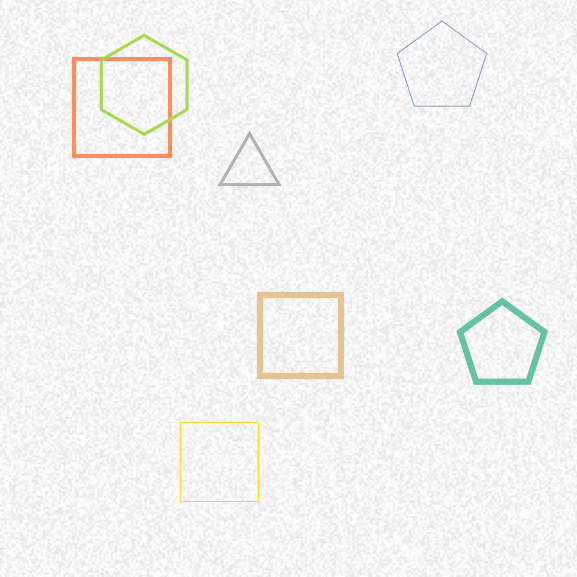[{"shape": "pentagon", "thickness": 3, "radius": 0.38, "center": [0.87, 0.4]}, {"shape": "square", "thickness": 2, "radius": 0.42, "center": [0.211, 0.813]}, {"shape": "pentagon", "thickness": 0.5, "radius": 0.41, "center": [0.765, 0.881]}, {"shape": "hexagon", "thickness": 1.5, "radius": 0.43, "center": [0.25, 0.852]}, {"shape": "square", "thickness": 0.5, "radius": 0.34, "center": [0.379, 0.199]}, {"shape": "square", "thickness": 3, "radius": 0.35, "center": [0.52, 0.419]}, {"shape": "triangle", "thickness": 1.5, "radius": 0.29, "center": [0.432, 0.709]}]